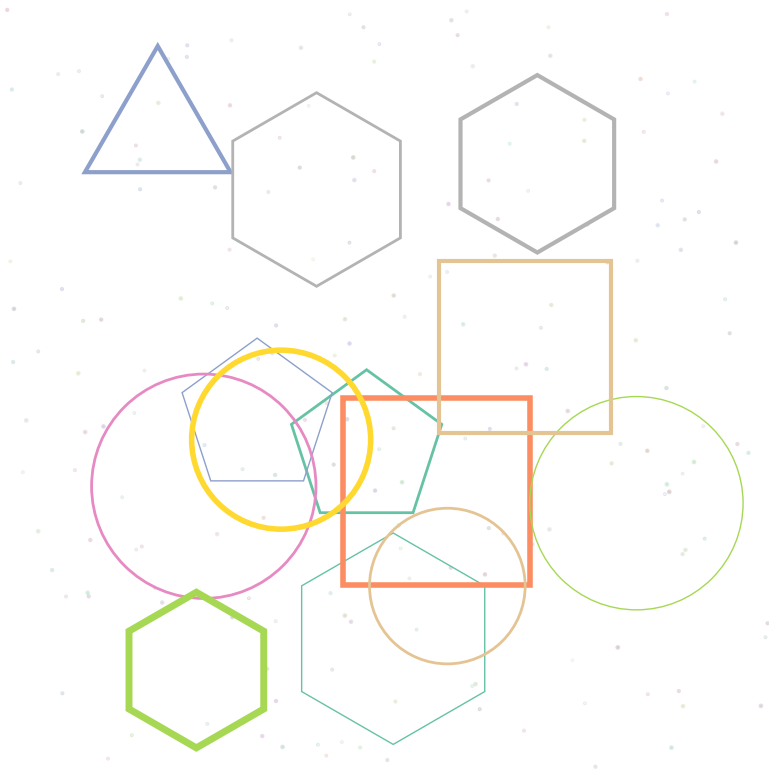[{"shape": "hexagon", "thickness": 0.5, "radius": 0.69, "center": [0.511, 0.171]}, {"shape": "pentagon", "thickness": 1, "radius": 0.51, "center": [0.476, 0.417]}, {"shape": "square", "thickness": 2, "radius": 0.61, "center": [0.567, 0.362]}, {"shape": "triangle", "thickness": 1.5, "radius": 0.55, "center": [0.205, 0.831]}, {"shape": "pentagon", "thickness": 0.5, "radius": 0.51, "center": [0.334, 0.458]}, {"shape": "circle", "thickness": 1, "radius": 0.73, "center": [0.265, 0.369]}, {"shape": "hexagon", "thickness": 2.5, "radius": 0.51, "center": [0.255, 0.13]}, {"shape": "circle", "thickness": 0.5, "radius": 0.69, "center": [0.827, 0.347]}, {"shape": "circle", "thickness": 2, "radius": 0.58, "center": [0.365, 0.429]}, {"shape": "circle", "thickness": 1, "radius": 0.51, "center": [0.581, 0.239]}, {"shape": "square", "thickness": 1.5, "radius": 0.56, "center": [0.682, 0.549]}, {"shape": "hexagon", "thickness": 1.5, "radius": 0.58, "center": [0.698, 0.787]}, {"shape": "hexagon", "thickness": 1, "radius": 0.63, "center": [0.411, 0.754]}]